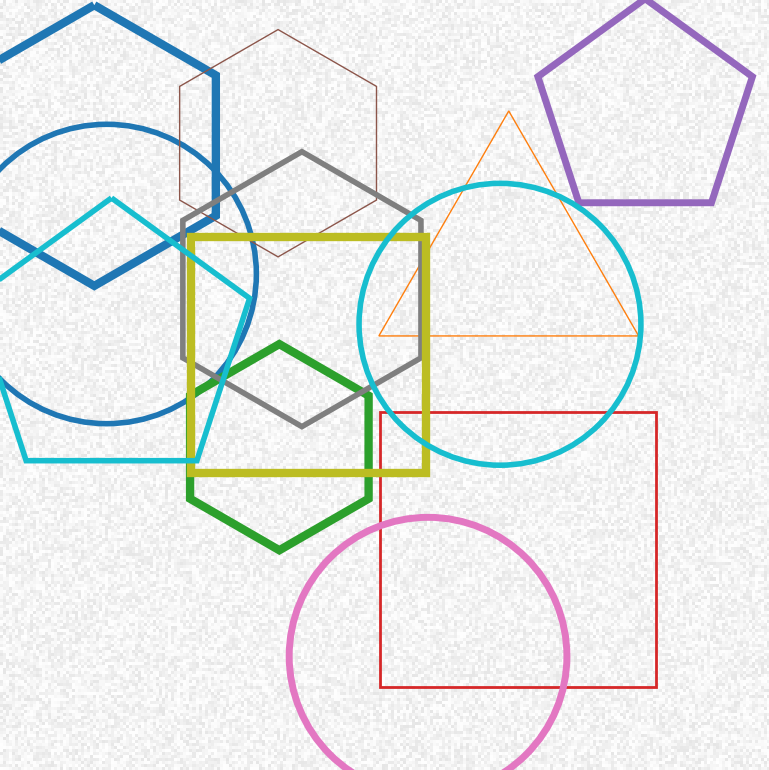[{"shape": "hexagon", "thickness": 3, "radius": 0.91, "center": [0.122, 0.811]}, {"shape": "circle", "thickness": 2, "radius": 0.97, "center": [0.139, 0.644]}, {"shape": "triangle", "thickness": 0.5, "radius": 0.97, "center": [0.661, 0.661]}, {"shape": "hexagon", "thickness": 3, "radius": 0.67, "center": [0.363, 0.419]}, {"shape": "square", "thickness": 1, "radius": 0.89, "center": [0.673, 0.286]}, {"shape": "pentagon", "thickness": 2.5, "radius": 0.73, "center": [0.838, 0.855]}, {"shape": "hexagon", "thickness": 0.5, "radius": 0.74, "center": [0.361, 0.814]}, {"shape": "circle", "thickness": 2.5, "radius": 0.9, "center": [0.556, 0.148]}, {"shape": "hexagon", "thickness": 2, "radius": 0.89, "center": [0.392, 0.624]}, {"shape": "square", "thickness": 3, "radius": 0.76, "center": [0.401, 0.539]}, {"shape": "circle", "thickness": 2, "radius": 0.92, "center": [0.649, 0.579]}, {"shape": "pentagon", "thickness": 2, "radius": 0.94, "center": [0.145, 0.554]}]